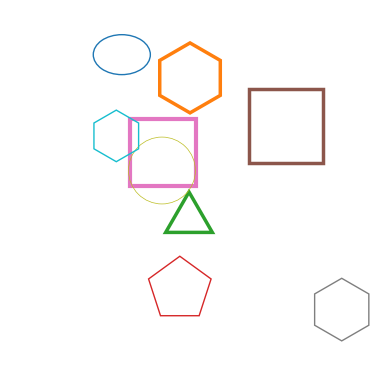[{"shape": "oval", "thickness": 1, "radius": 0.37, "center": [0.316, 0.858]}, {"shape": "hexagon", "thickness": 2.5, "radius": 0.45, "center": [0.494, 0.798]}, {"shape": "triangle", "thickness": 2.5, "radius": 0.35, "center": [0.491, 0.431]}, {"shape": "pentagon", "thickness": 1, "radius": 0.43, "center": [0.467, 0.249]}, {"shape": "square", "thickness": 2.5, "radius": 0.48, "center": [0.743, 0.672]}, {"shape": "square", "thickness": 3, "radius": 0.43, "center": [0.423, 0.604]}, {"shape": "hexagon", "thickness": 1, "radius": 0.41, "center": [0.888, 0.196]}, {"shape": "circle", "thickness": 0.5, "radius": 0.43, "center": [0.421, 0.557]}, {"shape": "hexagon", "thickness": 1, "radius": 0.33, "center": [0.302, 0.647]}]